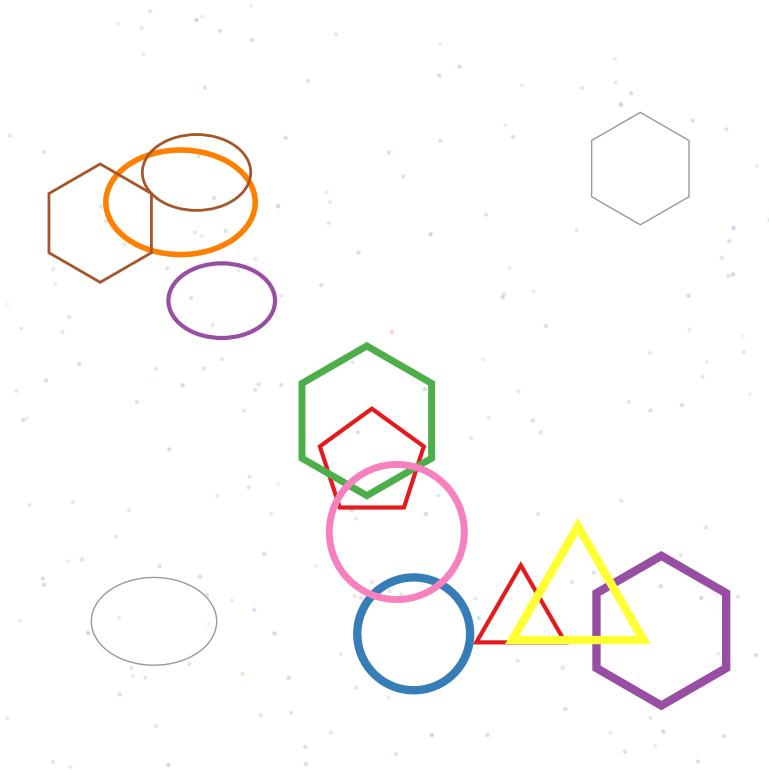[{"shape": "triangle", "thickness": 1.5, "radius": 0.33, "center": [0.676, 0.199]}, {"shape": "pentagon", "thickness": 1.5, "radius": 0.35, "center": [0.483, 0.398]}, {"shape": "circle", "thickness": 3, "radius": 0.37, "center": [0.537, 0.177]}, {"shape": "hexagon", "thickness": 2.5, "radius": 0.49, "center": [0.476, 0.454]}, {"shape": "hexagon", "thickness": 3, "radius": 0.49, "center": [0.859, 0.181]}, {"shape": "oval", "thickness": 1.5, "radius": 0.35, "center": [0.288, 0.61]}, {"shape": "oval", "thickness": 2, "radius": 0.49, "center": [0.234, 0.737]}, {"shape": "triangle", "thickness": 3, "radius": 0.49, "center": [0.75, 0.218]}, {"shape": "oval", "thickness": 1, "radius": 0.35, "center": [0.255, 0.776]}, {"shape": "hexagon", "thickness": 1, "radius": 0.38, "center": [0.13, 0.71]}, {"shape": "circle", "thickness": 2.5, "radius": 0.44, "center": [0.515, 0.309]}, {"shape": "hexagon", "thickness": 0.5, "radius": 0.37, "center": [0.832, 0.781]}, {"shape": "oval", "thickness": 0.5, "radius": 0.41, "center": [0.2, 0.193]}]